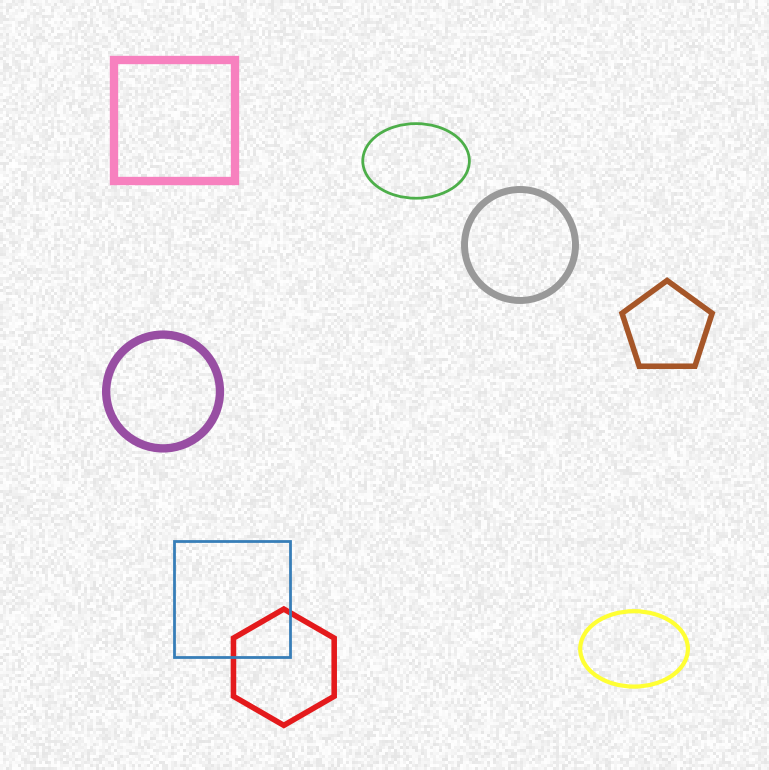[{"shape": "hexagon", "thickness": 2, "radius": 0.38, "center": [0.369, 0.134]}, {"shape": "square", "thickness": 1, "radius": 0.38, "center": [0.301, 0.222]}, {"shape": "oval", "thickness": 1, "radius": 0.35, "center": [0.54, 0.791]}, {"shape": "circle", "thickness": 3, "radius": 0.37, "center": [0.212, 0.492]}, {"shape": "oval", "thickness": 1.5, "radius": 0.35, "center": [0.823, 0.157]}, {"shape": "pentagon", "thickness": 2, "radius": 0.31, "center": [0.866, 0.574]}, {"shape": "square", "thickness": 3, "radius": 0.39, "center": [0.227, 0.843]}, {"shape": "circle", "thickness": 2.5, "radius": 0.36, "center": [0.675, 0.682]}]